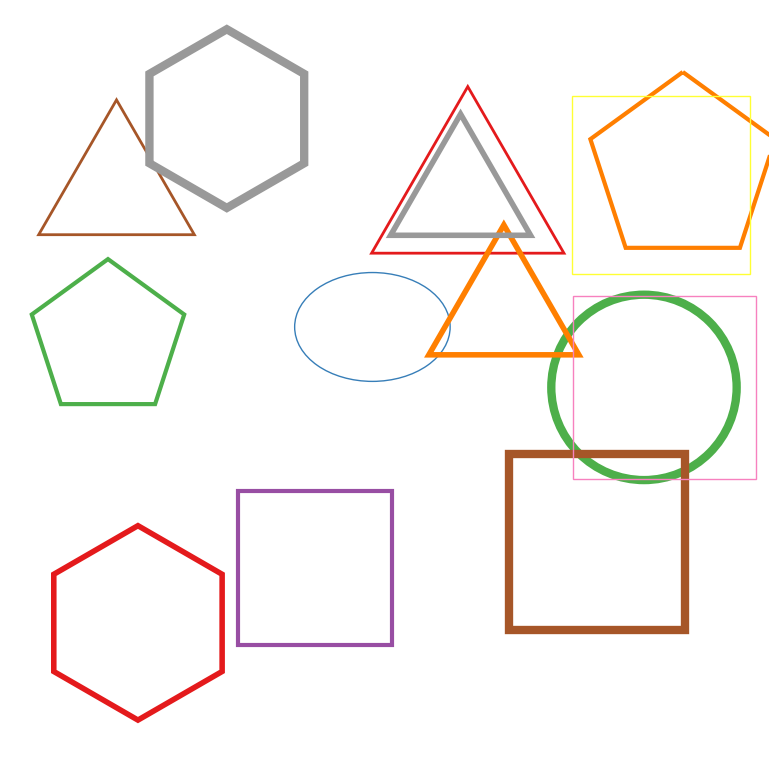[{"shape": "triangle", "thickness": 1, "radius": 0.72, "center": [0.607, 0.743]}, {"shape": "hexagon", "thickness": 2, "radius": 0.63, "center": [0.179, 0.191]}, {"shape": "oval", "thickness": 0.5, "radius": 0.5, "center": [0.484, 0.575]}, {"shape": "pentagon", "thickness": 1.5, "radius": 0.52, "center": [0.14, 0.559]}, {"shape": "circle", "thickness": 3, "radius": 0.6, "center": [0.836, 0.497]}, {"shape": "square", "thickness": 1.5, "radius": 0.5, "center": [0.409, 0.262]}, {"shape": "pentagon", "thickness": 1.5, "radius": 0.63, "center": [0.887, 0.78]}, {"shape": "triangle", "thickness": 2, "radius": 0.56, "center": [0.654, 0.595]}, {"shape": "square", "thickness": 0.5, "radius": 0.58, "center": [0.859, 0.76]}, {"shape": "triangle", "thickness": 1, "radius": 0.58, "center": [0.151, 0.754]}, {"shape": "square", "thickness": 3, "radius": 0.57, "center": [0.775, 0.296]}, {"shape": "square", "thickness": 0.5, "radius": 0.59, "center": [0.863, 0.497]}, {"shape": "triangle", "thickness": 2, "radius": 0.52, "center": [0.598, 0.747]}, {"shape": "hexagon", "thickness": 3, "radius": 0.58, "center": [0.295, 0.846]}]